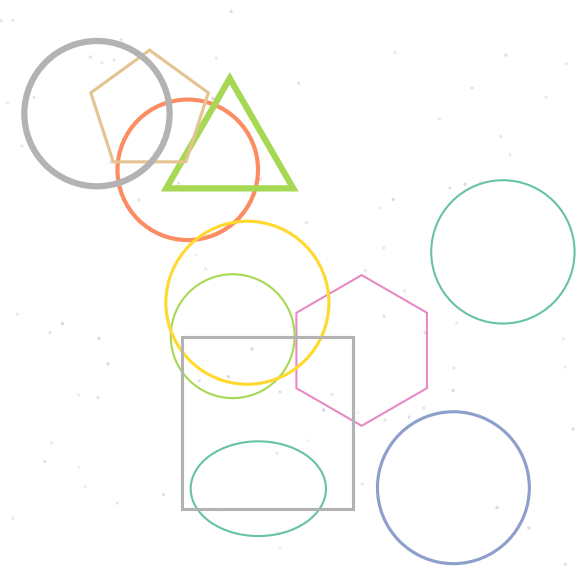[{"shape": "circle", "thickness": 1, "radius": 0.62, "center": [0.871, 0.563]}, {"shape": "oval", "thickness": 1, "radius": 0.59, "center": [0.447, 0.153]}, {"shape": "circle", "thickness": 2, "radius": 0.61, "center": [0.325, 0.705]}, {"shape": "circle", "thickness": 1.5, "radius": 0.66, "center": [0.785, 0.155]}, {"shape": "hexagon", "thickness": 1, "radius": 0.65, "center": [0.626, 0.392]}, {"shape": "circle", "thickness": 1, "radius": 0.54, "center": [0.403, 0.417]}, {"shape": "triangle", "thickness": 3, "radius": 0.64, "center": [0.398, 0.736]}, {"shape": "circle", "thickness": 1.5, "radius": 0.71, "center": [0.428, 0.475]}, {"shape": "pentagon", "thickness": 1.5, "radius": 0.53, "center": [0.259, 0.805]}, {"shape": "circle", "thickness": 3, "radius": 0.63, "center": [0.168, 0.802]}, {"shape": "square", "thickness": 1.5, "radius": 0.74, "center": [0.464, 0.267]}]